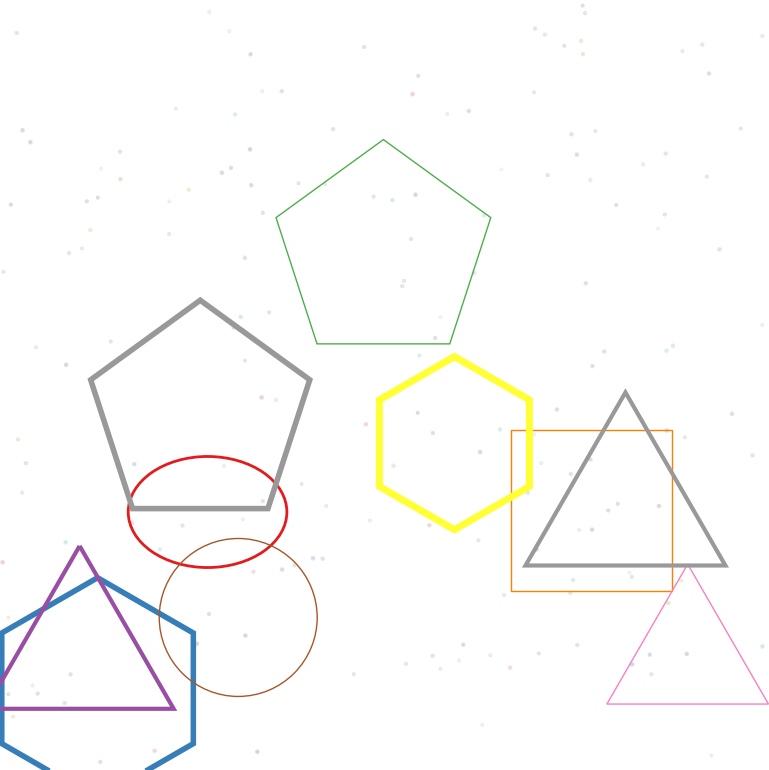[{"shape": "oval", "thickness": 1, "radius": 0.52, "center": [0.27, 0.335]}, {"shape": "hexagon", "thickness": 2, "radius": 0.72, "center": [0.127, 0.106]}, {"shape": "pentagon", "thickness": 0.5, "radius": 0.73, "center": [0.498, 0.672]}, {"shape": "triangle", "thickness": 1.5, "radius": 0.7, "center": [0.103, 0.15]}, {"shape": "square", "thickness": 0.5, "radius": 0.52, "center": [0.768, 0.337]}, {"shape": "hexagon", "thickness": 2.5, "radius": 0.56, "center": [0.59, 0.424]}, {"shape": "circle", "thickness": 0.5, "radius": 0.51, "center": [0.309, 0.198]}, {"shape": "triangle", "thickness": 0.5, "radius": 0.61, "center": [0.893, 0.146]}, {"shape": "pentagon", "thickness": 2, "radius": 0.75, "center": [0.26, 0.46]}, {"shape": "triangle", "thickness": 1.5, "radius": 0.75, "center": [0.812, 0.341]}]